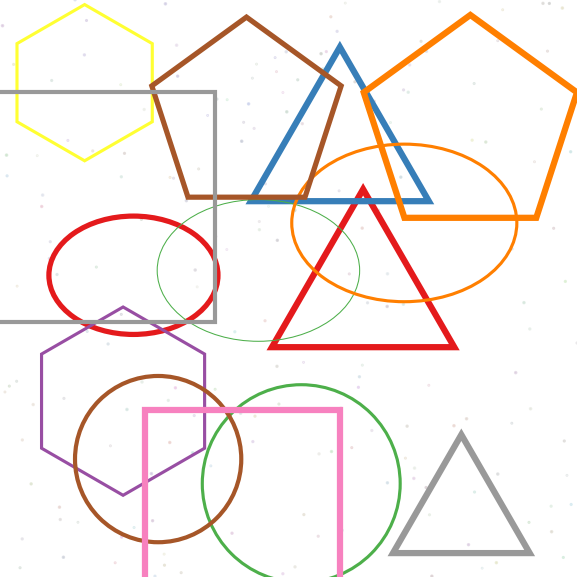[{"shape": "triangle", "thickness": 3, "radius": 0.91, "center": [0.629, 0.489]}, {"shape": "oval", "thickness": 2.5, "radius": 0.73, "center": [0.231, 0.522]}, {"shape": "triangle", "thickness": 3, "radius": 0.89, "center": [0.589, 0.74]}, {"shape": "circle", "thickness": 1.5, "radius": 0.86, "center": [0.522, 0.162]}, {"shape": "oval", "thickness": 0.5, "radius": 0.88, "center": [0.447, 0.531]}, {"shape": "hexagon", "thickness": 1.5, "radius": 0.82, "center": [0.213, 0.305]}, {"shape": "oval", "thickness": 1.5, "radius": 0.97, "center": [0.7, 0.613]}, {"shape": "pentagon", "thickness": 3, "radius": 0.97, "center": [0.814, 0.779]}, {"shape": "hexagon", "thickness": 1.5, "radius": 0.68, "center": [0.147, 0.856]}, {"shape": "circle", "thickness": 2, "radius": 0.72, "center": [0.274, 0.204]}, {"shape": "pentagon", "thickness": 2.5, "radius": 0.86, "center": [0.427, 0.797]}, {"shape": "square", "thickness": 3, "radius": 0.84, "center": [0.42, 0.122]}, {"shape": "square", "thickness": 2, "radius": 1.0, "center": [0.174, 0.64]}, {"shape": "triangle", "thickness": 3, "radius": 0.68, "center": [0.799, 0.11]}]